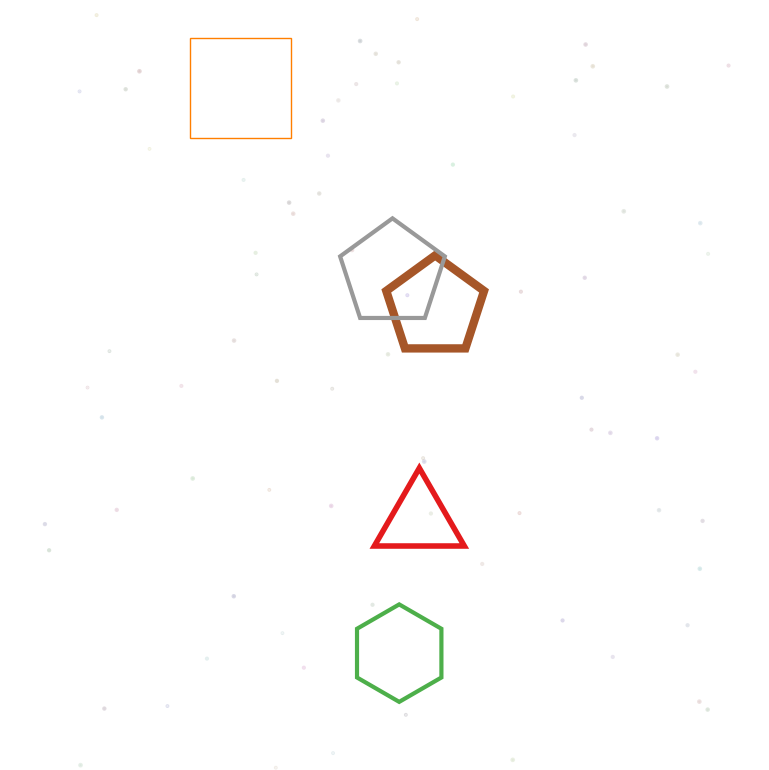[{"shape": "triangle", "thickness": 2, "radius": 0.34, "center": [0.545, 0.325]}, {"shape": "hexagon", "thickness": 1.5, "radius": 0.32, "center": [0.518, 0.152]}, {"shape": "square", "thickness": 0.5, "radius": 0.33, "center": [0.312, 0.886]}, {"shape": "pentagon", "thickness": 3, "radius": 0.33, "center": [0.565, 0.602]}, {"shape": "pentagon", "thickness": 1.5, "radius": 0.36, "center": [0.51, 0.645]}]